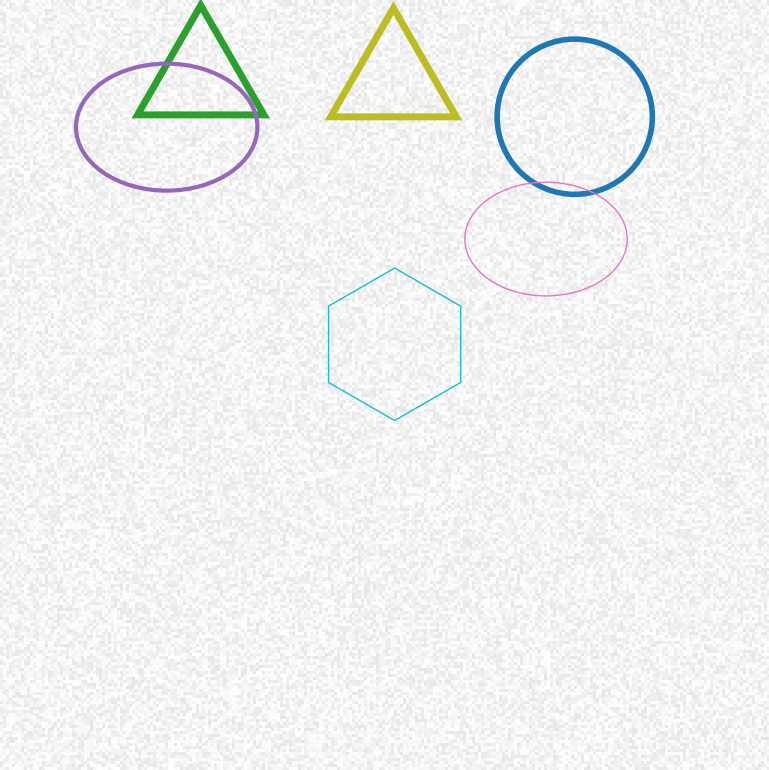[{"shape": "circle", "thickness": 2, "radius": 0.5, "center": [0.746, 0.848]}, {"shape": "triangle", "thickness": 2.5, "radius": 0.47, "center": [0.261, 0.898]}, {"shape": "oval", "thickness": 1.5, "radius": 0.59, "center": [0.216, 0.835]}, {"shape": "oval", "thickness": 0.5, "radius": 0.53, "center": [0.709, 0.69]}, {"shape": "triangle", "thickness": 2.5, "radius": 0.47, "center": [0.511, 0.895]}, {"shape": "hexagon", "thickness": 0.5, "radius": 0.5, "center": [0.512, 0.553]}]